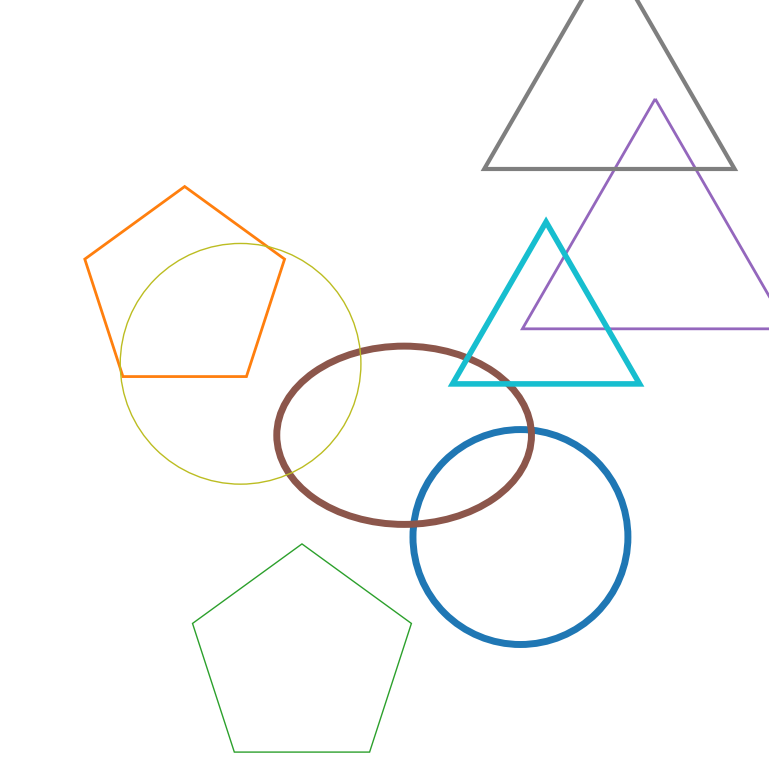[{"shape": "circle", "thickness": 2.5, "radius": 0.7, "center": [0.676, 0.303]}, {"shape": "pentagon", "thickness": 1, "radius": 0.68, "center": [0.24, 0.621]}, {"shape": "pentagon", "thickness": 0.5, "radius": 0.75, "center": [0.392, 0.144]}, {"shape": "triangle", "thickness": 1, "radius": 1.0, "center": [0.851, 0.673]}, {"shape": "oval", "thickness": 2.5, "radius": 0.83, "center": [0.525, 0.435]}, {"shape": "triangle", "thickness": 1.5, "radius": 0.94, "center": [0.791, 0.874]}, {"shape": "circle", "thickness": 0.5, "radius": 0.78, "center": [0.312, 0.528]}, {"shape": "triangle", "thickness": 2, "radius": 0.7, "center": [0.709, 0.572]}]